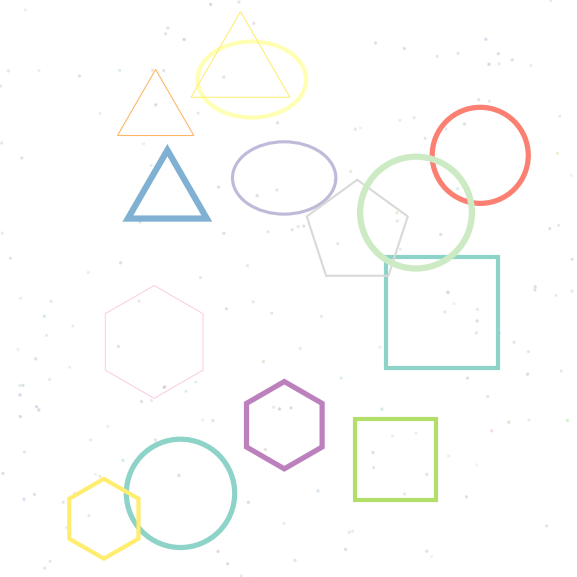[{"shape": "circle", "thickness": 2.5, "radius": 0.47, "center": [0.313, 0.145]}, {"shape": "square", "thickness": 2, "radius": 0.48, "center": [0.766, 0.458]}, {"shape": "oval", "thickness": 2, "radius": 0.47, "center": [0.436, 0.861]}, {"shape": "oval", "thickness": 1.5, "radius": 0.45, "center": [0.492, 0.691]}, {"shape": "circle", "thickness": 2.5, "radius": 0.42, "center": [0.832, 0.73]}, {"shape": "triangle", "thickness": 3, "radius": 0.39, "center": [0.29, 0.66]}, {"shape": "triangle", "thickness": 0.5, "radius": 0.38, "center": [0.27, 0.803]}, {"shape": "square", "thickness": 2, "radius": 0.35, "center": [0.685, 0.203]}, {"shape": "hexagon", "thickness": 0.5, "radius": 0.49, "center": [0.267, 0.407]}, {"shape": "pentagon", "thickness": 1, "radius": 0.46, "center": [0.619, 0.596]}, {"shape": "hexagon", "thickness": 2.5, "radius": 0.38, "center": [0.492, 0.263]}, {"shape": "circle", "thickness": 3, "radius": 0.48, "center": [0.72, 0.631]}, {"shape": "hexagon", "thickness": 2, "radius": 0.35, "center": [0.18, 0.101]}, {"shape": "triangle", "thickness": 0.5, "radius": 0.49, "center": [0.416, 0.88]}]